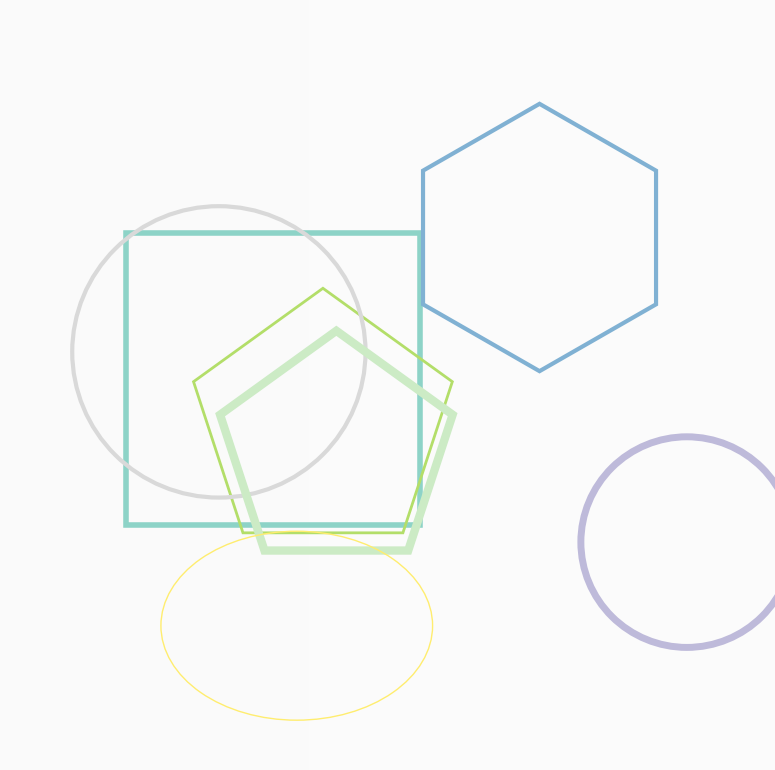[{"shape": "square", "thickness": 2, "radius": 0.95, "center": [0.352, 0.507]}, {"shape": "circle", "thickness": 2.5, "radius": 0.68, "center": [0.886, 0.296]}, {"shape": "hexagon", "thickness": 1.5, "radius": 0.87, "center": [0.696, 0.692]}, {"shape": "pentagon", "thickness": 1, "radius": 0.88, "center": [0.417, 0.45]}, {"shape": "circle", "thickness": 1.5, "radius": 0.95, "center": [0.282, 0.543]}, {"shape": "pentagon", "thickness": 3, "radius": 0.79, "center": [0.434, 0.413]}, {"shape": "oval", "thickness": 0.5, "radius": 0.88, "center": [0.383, 0.187]}]